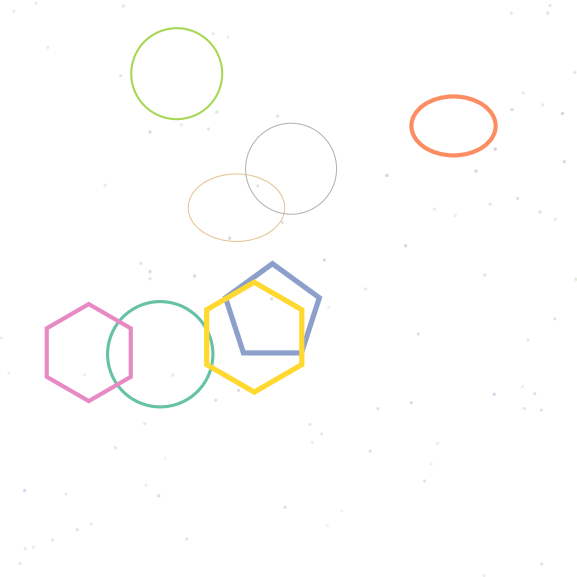[{"shape": "circle", "thickness": 1.5, "radius": 0.46, "center": [0.277, 0.386]}, {"shape": "oval", "thickness": 2, "radius": 0.36, "center": [0.785, 0.781]}, {"shape": "pentagon", "thickness": 2.5, "radius": 0.43, "center": [0.472, 0.457]}, {"shape": "hexagon", "thickness": 2, "radius": 0.42, "center": [0.154, 0.389]}, {"shape": "circle", "thickness": 1, "radius": 0.39, "center": [0.306, 0.872]}, {"shape": "hexagon", "thickness": 2.5, "radius": 0.48, "center": [0.44, 0.415]}, {"shape": "oval", "thickness": 0.5, "radius": 0.42, "center": [0.409, 0.64]}, {"shape": "circle", "thickness": 0.5, "radius": 0.39, "center": [0.504, 0.707]}]